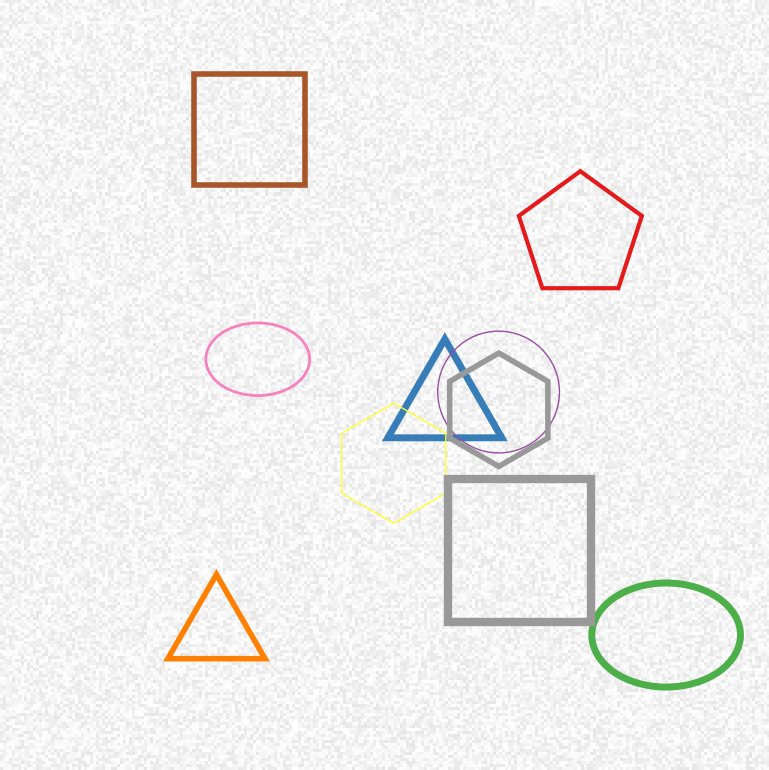[{"shape": "pentagon", "thickness": 1.5, "radius": 0.42, "center": [0.754, 0.694]}, {"shape": "triangle", "thickness": 2.5, "radius": 0.43, "center": [0.578, 0.474]}, {"shape": "oval", "thickness": 2.5, "radius": 0.48, "center": [0.865, 0.175]}, {"shape": "circle", "thickness": 0.5, "radius": 0.4, "center": [0.648, 0.491]}, {"shape": "triangle", "thickness": 2, "radius": 0.36, "center": [0.281, 0.181]}, {"shape": "hexagon", "thickness": 0.5, "radius": 0.39, "center": [0.511, 0.398]}, {"shape": "square", "thickness": 2, "radius": 0.36, "center": [0.324, 0.832]}, {"shape": "oval", "thickness": 1, "radius": 0.34, "center": [0.335, 0.533]}, {"shape": "square", "thickness": 3, "radius": 0.47, "center": [0.675, 0.285]}, {"shape": "hexagon", "thickness": 2, "radius": 0.37, "center": [0.648, 0.468]}]